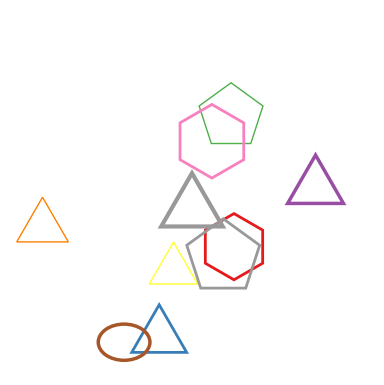[{"shape": "hexagon", "thickness": 2, "radius": 0.43, "center": [0.608, 0.359]}, {"shape": "triangle", "thickness": 2, "radius": 0.41, "center": [0.413, 0.126]}, {"shape": "pentagon", "thickness": 1, "radius": 0.44, "center": [0.6, 0.698]}, {"shape": "triangle", "thickness": 2.5, "radius": 0.42, "center": [0.82, 0.513]}, {"shape": "triangle", "thickness": 1, "radius": 0.39, "center": [0.11, 0.41]}, {"shape": "triangle", "thickness": 1, "radius": 0.36, "center": [0.451, 0.299]}, {"shape": "oval", "thickness": 2.5, "radius": 0.34, "center": [0.322, 0.111]}, {"shape": "hexagon", "thickness": 2, "radius": 0.48, "center": [0.55, 0.633]}, {"shape": "pentagon", "thickness": 2, "radius": 0.5, "center": [0.58, 0.332]}, {"shape": "triangle", "thickness": 3, "radius": 0.46, "center": [0.499, 0.458]}]